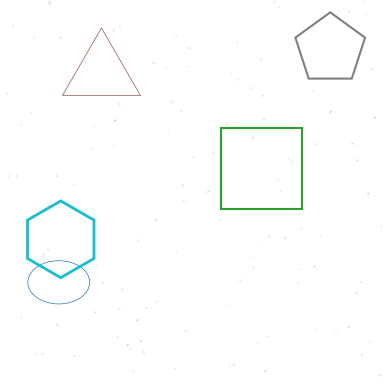[{"shape": "oval", "thickness": 0.5, "radius": 0.4, "center": [0.153, 0.267]}, {"shape": "square", "thickness": 1.5, "radius": 0.53, "center": [0.678, 0.562]}, {"shape": "triangle", "thickness": 0.5, "radius": 0.59, "center": [0.264, 0.81]}, {"shape": "pentagon", "thickness": 1.5, "radius": 0.48, "center": [0.858, 0.873]}, {"shape": "hexagon", "thickness": 2, "radius": 0.5, "center": [0.158, 0.378]}]